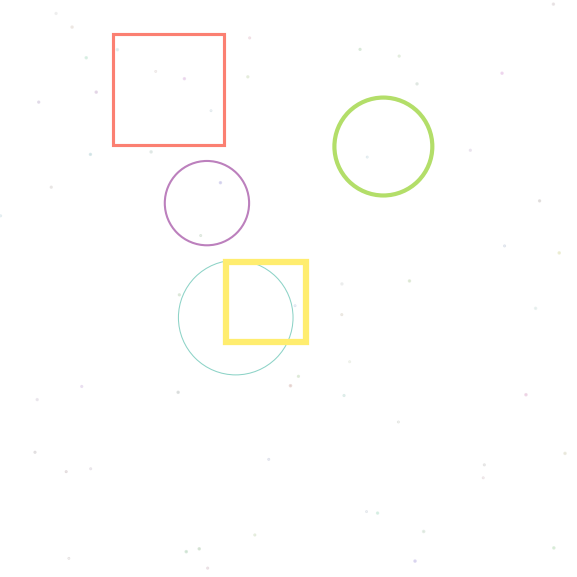[{"shape": "circle", "thickness": 0.5, "radius": 0.5, "center": [0.408, 0.449]}, {"shape": "square", "thickness": 1.5, "radius": 0.48, "center": [0.291, 0.844]}, {"shape": "circle", "thickness": 2, "radius": 0.42, "center": [0.664, 0.745]}, {"shape": "circle", "thickness": 1, "radius": 0.37, "center": [0.358, 0.647]}, {"shape": "square", "thickness": 3, "radius": 0.35, "center": [0.46, 0.476]}]